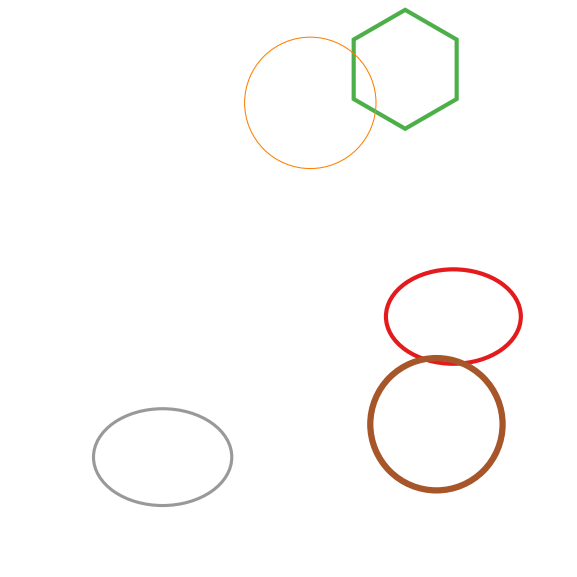[{"shape": "oval", "thickness": 2, "radius": 0.58, "center": [0.785, 0.451]}, {"shape": "hexagon", "thickness": 2, "radius": 0.51, "center": [0.702, 0.879]}, {"shape": "circle", "thickness": 0.5, "radius": 0.57, "center": [0.537, 0.821]}, {"shape": "circle", "thickness": 3, "radius": 0.57, "center": [0.756, 0.265]}, {"shape": "oval", "thickness": 1.5, "radius": 0.6, "center": [0.282, 0.208]}]